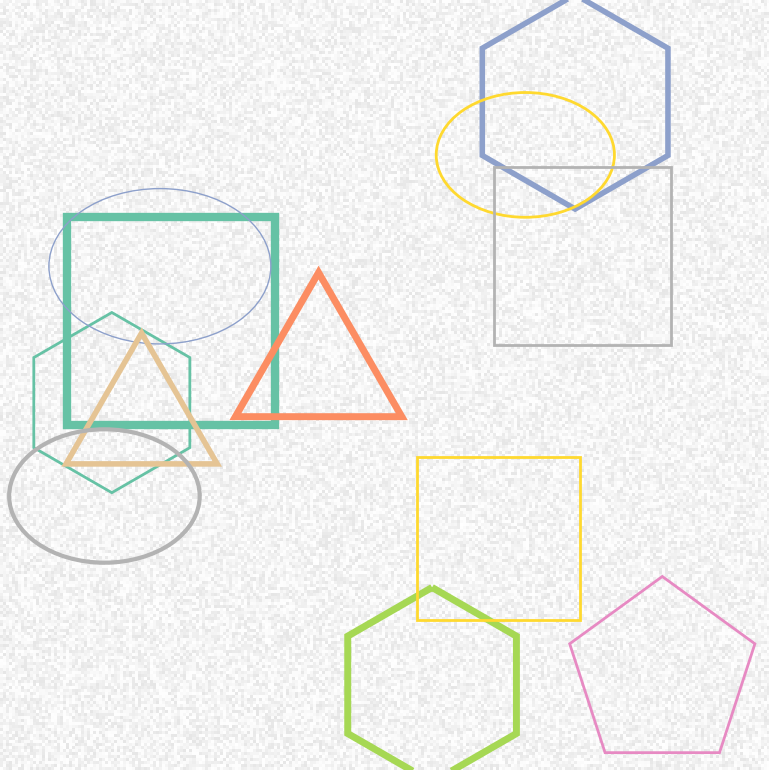[{"shape": "hexagon", "thickness": 1, "radius": 0.59, "center": [0.145, 0.477]}, {"shape": "square", "thickness": 3, "radius": 0.68, "center": [0.222, 0.583]}, {"shape": "triangle", "thickness": 2.5, "radius": 0.62, "center": [0.414, 0.521]}, {"shape": "hexagon", "thickness": 2, "radius": 0.7, "center": [0.747, 0.868]}, {"shape": "oval", "thickness": 0.5, "radius": 0.72, "center": [0.208, 0.654]}, {"shape": "pentagon", "thickness": 1, "radius": 0.63, "center": [0.86, 0.125]}, {"shape": "hexagon", "thickness": 2.5, "radius": 0.63, "center": [0.561, 0.111]}, {"shape": "square", "thickness": 1, "radius": 0.53, "center": [0.648, 0.301]}, {"shape": "oval", "thickness": 1, "radius": 0.58, "center": [0.682, 0.799]}, {"shape": "triangle", "thickness": 2, "radius": 0.57, "center": [0.184, 0.454]}, {"shape": "square", "thickness": 1, "radius": 0.58, "center": [0.757, 0.668]}, {"shape": "oval", "thickness": 1.5, "radius": 0.62, "center": [0.136, 0.356]}]